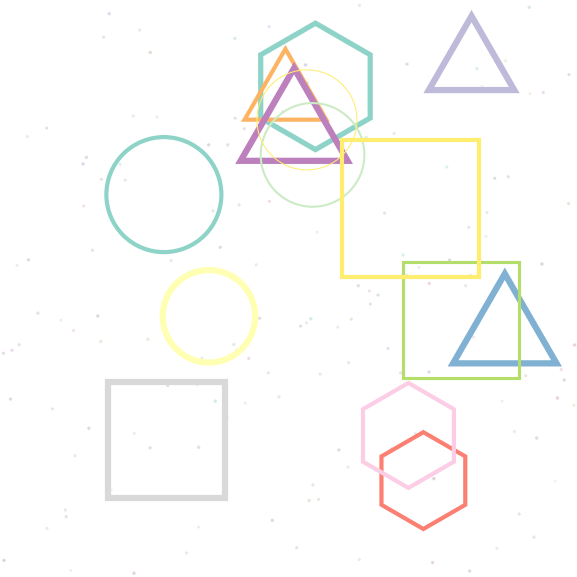[{"shape": "hexagon", "thickness": 2.5, "radius": 0.55, "center": [0.546, 0.85]}, {"shape": "circle", "thickness": 2, "radius": 0.5, "center": [0.284, 0.662]}, {"shape": "circle", "thickness": 3, "radius": 0.4, "center": [0.362, 0.451]}, {"shape": "triangle", "thickness": 3, "radius": 0.43, "center": [0.817, 0.886]}, {"shape": "hexagon", "thickness": 2, "radius": 0.42, "center": [0.733, 0.167]}, {"shape": "triangle", "thickness": 3, "radius": 0.52, "center": [0.874, 0.422]}, {"shape": "triangle", "thickness": 2, "radius": 0.41, "center": [0.494, 0.833]}, {"shape": "square", "thickness": 1.5, "radius": 0.5, "center": [0.798, 0.445]}, {"shape": "hexagon", "thickness": 2, "radius": 0.45, "center": [0.707, 0.245]}, {"shape": "square", "thickness": 3, "radius": 0.5, "center": [0.288, 0.237]}, {"shape": "triangle", "thickness": 3, "radius": 0.53, "center": [0.509, 0.774]}, {"shape": "circle", "thickness": 1, "radius": 0.45, "center": [0.541, 0.731]}, {"shape": "circle", "thickness": 0.5, "radius": 0.43, "center": [0.532, 0.792]}, {"shape": "square", "thickness": 2, "radius": 0.59, "center": [0.71, 0.638]}]